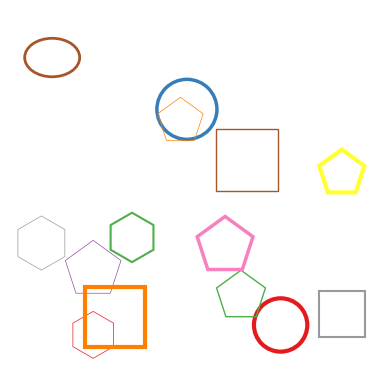[{"shape": "circle", "thickness": 3, "radius": 0.35, "center": [0.729, 0.156]}, {"shape": "hexagon", "thickness": 0.5, "radius": 0.3, "center": [0.242, 0.13]}, {"shape": "circle", "thickness": 2.5, "radius": 0.39, "center": [0.485, 0.716]}, {"shape": "pentagon", "thickness": 1, "radius": 0.33, "center": [0.626, 0.231]}, {"shape": "hexagon", "thickness": 1.5, "radius": 0.32, "center": [0.343, 0.383]}, {"shape": "pentagon", "thickness": 0.5, "radius": 0.38, "center": [0.242, 0.3]}, {"shape": "square", "thickness": 3, "radius": 0.39, "center": [0.299, 0.177]}, {"shape": "pentagon", "thickness": 0.5, "radius": 0.31, "center": [0.469, 0.685]}, {"shape": "pentagon", "thickness": 3, "radius": 0.31, "center": [0.888, 0.55]}, {"shape": "oval", "thickness": 2, "radius": 0.36, "center": [0.136, 0.851]}, {"shape": "square", "thickness": 1, "radius": 0.4, "center": [0.641, 0.584]}, {"shape": "pentagon", "thickness": 2.5, "radius": 0.38, "center": [0.585, 0.362]}, {"shape": "hexagon", "thickness": 0.5, "radius": 0.35, "center": [0.107, 0.369]}, {"shape": "square", "thickness": 1.5, "radius": 0.3, "center": [0.889, 0.184]}]